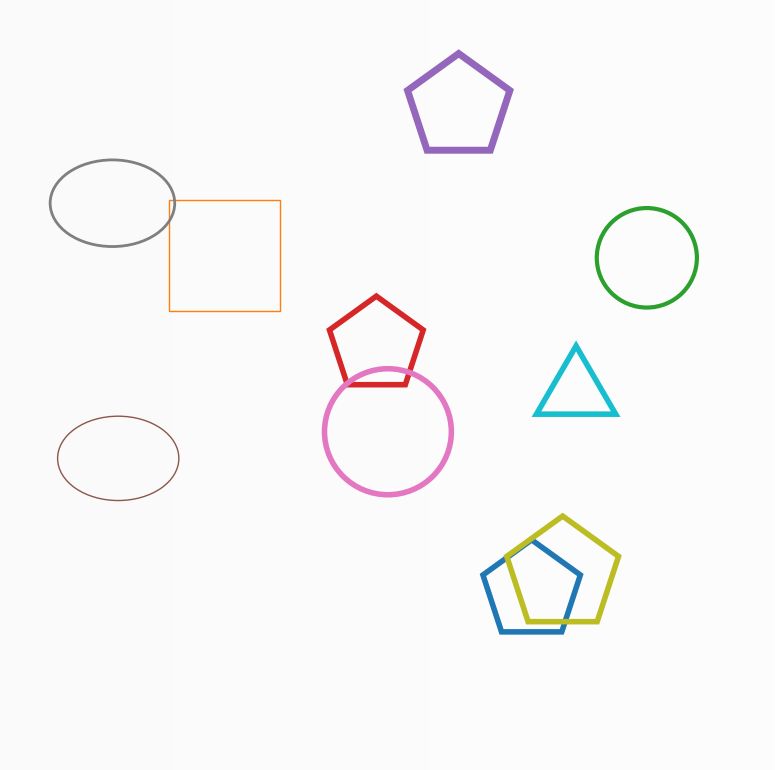[{"shape": "pentagon", "thickness": 2, "radius": 0.33, "center": [0.686, 0.233]}, {"shape": "square", "thickness": 0.5, "radius": 0.36, "center": [0.29, 0.668]}, {"shape": "circle", "thickness": 1.5, "radius": 0.32, "center": [0.835, 0.665]}, {"shape": "pentagon", "thickness": 2, "radius": 0.32, "center": [0.486, 0.552]}, {"shape": "pentagon", "thickness": 2.5, "radius": 0.35, "center": [0.592, 0.861]}, {"shape": "oval", "thickness": 0.5, "radius": 0.39, "center": [0.153, 0.405]}, {"shape": "circle", "thickness": 2, "radius": 0.41, "center": [0.501, 0.439]}, {"shape": "oval", "thickness": 1, "radius": 0.4, "center": [0.145, 0.736]}, {"shape": "pentagon", "thickness": 2, "radius": 0.38, "center": [0.726, 0.254]}, {"shape": "triangle", "thickness": 2, "radius": 0.3, "center": [0.743, 0.492]}]